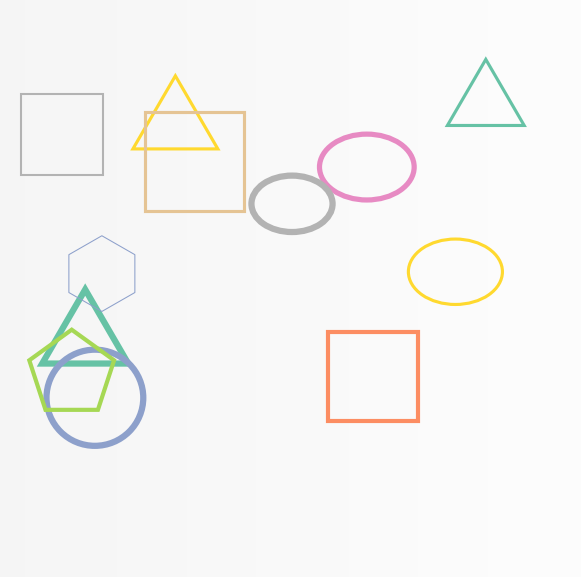[{"shape": "triangle", "thickness": 1.5, "radius": 0.38, "center": [0.836, 0.82]}, {"shape": "triangle", "thickness": 3, "radius": 0.43, "center": [0.147, 0.412]}, {"shape": "square", "thickness": 2, "radius": 0.39, "center": [0.642, 0.346]}, {"shape": "circle", "thickness": 3, "radius": 0.42, "center": [0.163, 0.31]}, {"shape": "hexagon", "thickness": 0.5, "radius": 0.33, "center": [0.175, 0.525]}, {"shape": "oval", "thickness": 2.5, "radius": 0.41, "center": [0.631, 0.71]}, {"shape": "pentagon", "thickness": 2, "radius": 0.38, "center": [0.123, 0.352]}, {"shape": "oval", "thickness": 1.5, "radius": 0.4, "center": [0.783, 0.529]}, {"shape": "triangle", "thickness": 1.5, "radius": 0.42, "center": [0.302, 0.783]}, {"shape": "square", "thickness": 1.5, "radius": 0.43, "center": [0.335, 0.72]}, {"shape": "oval", "thickness": 3, "radius": 0.35, "center": [0.502, 0.646]}, {"shape": "square", "thickness": 1, "radius": 0.35, "center": [0.107, 0.766]}]